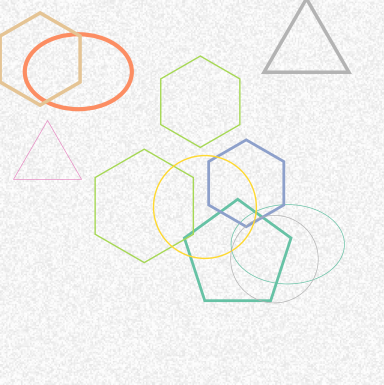[{"shape": "oval", "thickness": 0.5, "radius": 0.74, "center": [0.747, 0.366]}, {"shape": "pentagon", "thickness": 2, "radius": 0.73, "center": [0.617, 0.337]}, {"shape": "oval", "thickness": 3, "radius": 0.7, "center": [0.203, 0.814]}, {"shape": "hexagon", "thickness": 2, "radius": 0.56, "center": [0.64, 0.524]}, {"shape": "triangle", "thickness": 0.5, "radius": 0.51, "center": [0.123, 0.585]}, {"shape": "hexagon", "thickness": 1, "radius": 0.59, "center": [0.52, 0.736]}, {"shape": "hexagon", "thickness": 1, "radius": 0.74, "center": [0.375, 0.465]}, {"shape": "circle", "thickness": 1, "radius": 0.67, "center": [0.532, 0.462]}, {"shape": "hexagon", "thickness": 2.5, "radius": 0.6, "center": [0.104, 0.847]}, {"shape": "circle", "thickness": 0.5, "radius": 0.57, "center": [0.713, 0.327]}, {"shape": "triangle", "thickness": 2.5, "radius": 0.64, "center": [0.796, 0.876]}]